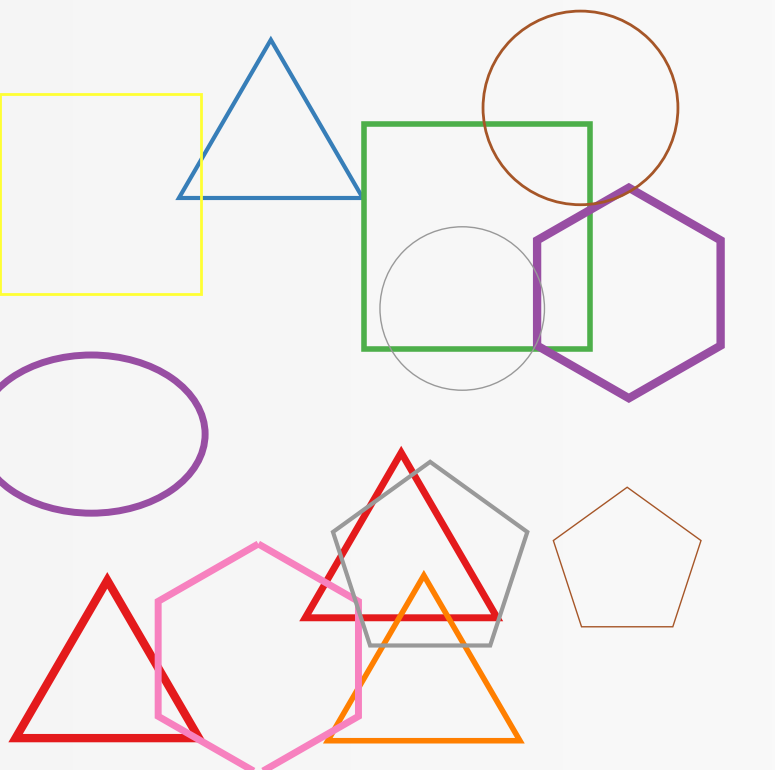[{"shape": "triangle", "thickness": 3, "radius": 0.68, "center": [0.138, 0.11]}, {"shape": "triangle", "thickness": 2.5, "radius": 0.71, "center": [0.518, 0.269]}, {"shape": "triangle", "thickness": 1.5, "radius": 0.68, "center": [0.349, 0.811]}, {"shape": "square", "thickness": 2, "radius": 0.73, "center": [0.615, 0.693]}, {"shape": "hexagon", "thickness": 3, "radius": 0.68, "center": [0.811, 0.62]}, {"shape": "oval", "thickness": 2.5, "radius": 0.73, "center": [0.118, 0.436]}, {"shape": "triangle", "thickness": 2, "radius": 0.72, "center": [0.547, 0.11]}, {"shape": "square", "thickness": 1, "radius": 0.65, "center": [0.13, 0.748]}, {"shape": "pentagon", "thickness": 0.5, "radius": 0.5, "center": [0.809, 0.267]}, {"shape": "circle", "thickness": 1, "radius": 0.63, "center": [0.749, 0.86]}, {"shape": "hexagon", "thickness": 2.5, "radius": 0.75, "center": [0.333, 0.144]}, {"shape": "circle", "thickness": 0.5, "radius": 0.53, "center": [0.596, 0.599]}, {"shape": "pentagon", "thickness": 1.5, "radius": 0.66, "center": [0.555, 0.268]}]